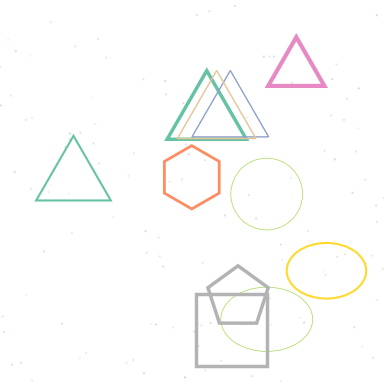[{"shape": "triangle", "thickness": 1.5, "radius": 0.56, "center": [0.191, 0.535]}, {"shape": "triangle", "thickness": 2.5, "radius": 0.59, "center": [0.537, 0.698]}, {"shape": "hexagon", "thickness": 2, "radius": 0.41, "center": [0.498, 0.54]}, {"shape": "triangle", "thickness": 1, "radius": 0.57, "center": [0.598, 0.702]}, {"shape": "triangle", "thickness": 3, "radius": 0.42, "center": [0.77, 0.819]}, {"shape": "circle", "thickness": 0.5, "radius": 0.47, "center": [0.693, 0.496]}, {"shape": "oval", "thickness": 0.5, "radius": 0.6, "center": [0.693, 0.171]}, {"shape": "oval", "thickness": 1.5, "radius": 0.52, "center": [0.848, 0.297]}, {"shape": "triangle", "thickness": 1, "radius": 0.59, "center": [0.563, 0.699]}, {"shape": "square", "thickness": 2.5, "radius": 0.47, "center": [0.601, 0.144]}, {"shape": "pentagon", "thickness": 2.5, "radius": 0.41, "center": [0.618, 0.227]}]